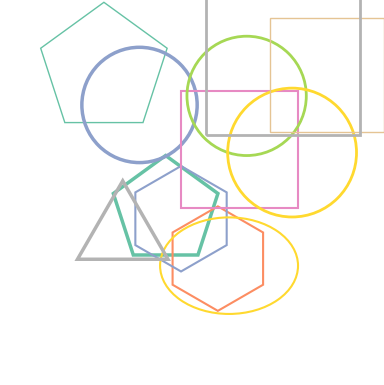[{"shape": "pentagon", "thickness": 2.5, "radius": 0.71, "center": [0.43, 0.453]}, {"shape": "pentagon", "thickness": 1, "radius": 0.86, "center": [0.27, 0.821]}, {"shape": "hexagon", "thickness": 1.5, "radius": 0.68, "center": [0.566, 0.328]}, {"shape": "hexagon", "thickness": 1.5, "radius": 0.68, "center": [0.47, 0.432]}, {"shape": "circle", "thickness": 2.5, "radius": 0.75, "center": [0.362, 0.727]}, {"shape": "square", "thickness": 1.5, "radius": 0.76, "center": [0.622, 0.613]}, {"shape": "circle", "thickness": 2, "radius": 0.77, "center": [0.641, 0.751]}, {"shape": "circle", "thickness": 2, "radius": 0.84, "center": [0.759, 0.604]}, {"shape": "oval", "thickness": 1.5, "radius": 0.9, "center": [0.595, 0.31]}, {"shape": "square", "thickness": 1, "radius": 0.74, "center": [0.849, 0.806]}, {"shape": "square", "thickness": 2, "radius": 1.0, "center": [0.736, 0.849]}, {"shape": "triangle", "thickness": 2.5, "radius": 0.68, "center": [0.319, 0.394]}]